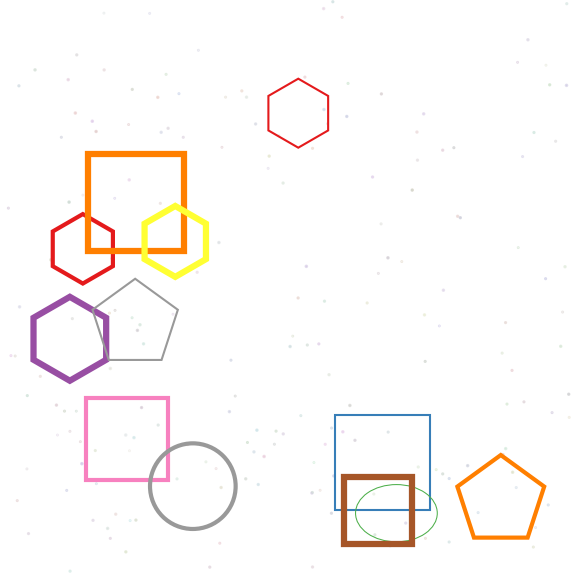[{"shape": "hexagon", "thickness": 1, "radius": 0.3, "center": [0.516, 0.803]}, {"shape": "hexagon", "thickness": 2, "radius": 0.3, "center": [0.143, 0.568]}, {"shape": "square", "thickness": 1, "radius": 0.41, "center": [0.663, 0.198]}, {"shape": "oval", "thickness": 0.5, "radius": 0.35, "center": [0.686, 0.11]}, {"shape": "hexagon", "thickness": 3, "radius": 0.36, "center": [0.121, 0.413]}, {"shape": "pentagon", "thickness": 2, "radius": 0.4, "center": [0.867, 0.132]}, {"shape": "square", "thickness": 3, "radius": 0.42, "center": [0.236, 0.649]}, {"shape": "hexagon", "thickness": 3, "radius": 0.31, "center": [0.303, 0.581]}, {"shape": "square", "thickness": 3, "radius": 0.29, "center": [0.655, 0.115]}, {"shape": "square", "thickness": 2, "radius": 0.36, "center": [0.22, 0.239]}, {"shape": "circle", "thickness": 2, "radius": 0.37, "center": [0.334, 0.157]}, {"shape": "pentagon", "thickness": 1, "radius": 0.39, "center": [0.234, 0.439]}]